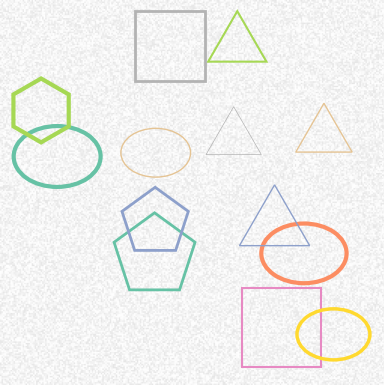[{"shape": "oval", "thickness": 3, "radius": 0.56, "center": [0.148, 0.594]}, {"shape": "pentagon", "thickness": 2, "radius": 0.55, "center": [0.401, 0.337]}, {"shape": "oval", "thickness": 3, "radius": 0.55, "center": [0.789, 0.342]}, {"shape": "triangle", "thickness": 1, "radius": 0.53, "center": [0.713, 0.415]}, {"shape": "pentagon", "thickness": 2, "radius": 0.45, "center": [0.403, 0.423]}, {"shape": "square", "thickness": 1.5, "radius": 0.51, "center": [0.732, 0.15]}, {"shape": "hexagon", "thickness": 3, "radius": 0.41, "center": [0.107, 0.713]}, {"shape": "triangle", "thickness": 1.5, "radius": 0.44, "center": [0.616, 0.884]}, {"shape": "oval", "thickness": 2.5, "radius": 0.47, "center": [0.866, 0.132]}, {"shape": "oval", "thickness": 1, "radius": 0.45, "center": [0.404, 0.603]}, {"shape": "triangle", "thickness": 1, "radius": 0.42, "center": [0.841, 0.647]}, {"shape": "square", "thickness": 2, "radius": 0.45, "center": [0.441, 0.879]}, {"shape": "triangle", "thickness": 0.5, "radius": 0.41, "center": [0.607, 0.64]}]